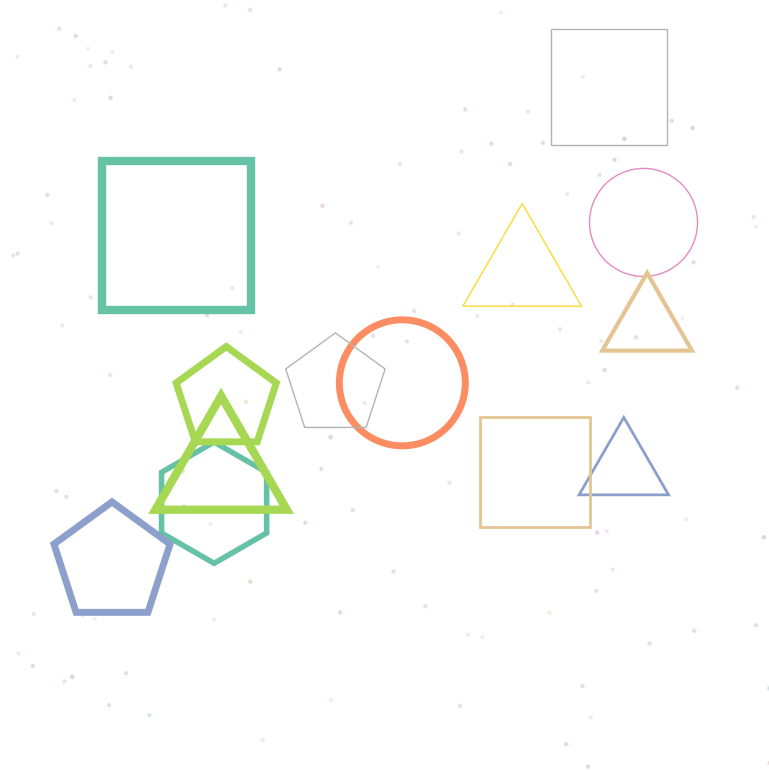[{"shape": "square", "thickness": 3, "radius": 0.49, "center": [0.229, 0.694]}, {"shape": "hexagon", "thickness": 2, "radius": 0.39, "center": [0.278, 0.347]}, {"shape": "circle", "thickness": 2.5, "radius": 0.41, "center": [0.522, 0.503]}, {"shape": "pentagon", "thickness": 2.5, "radius": 0.4, "center": [0.145, 0.269]}, {"shape": "triangle", "thickness": 1, "radius": 0.34, "center": [0.81, 0.391]}, {"shape": "circle", "thickness": 0.5, "radius": 0.35, "center": [0.836, 0.711]}, {"shape": "pentagon", "thickness": 2.5, "radius": 0.34, "center": [0.294, 0.482]}, {"shape": "triangle", "thickness": 3, "radius": 0.49, "center": [0.287, 0.387]}, {"shape": "triangle", "thickness": 0.5, "radius": 0.44, "center": [0.678, 0.647]}, {"shape": "triangle", "thickness": 1.5, "radius": 0.34, "center": [0.84, 0.578]}, {"shape": "square", "thickness": 1, "radius": 0.36, "center": [0.695, 0.387]}, {"shape": "pentagon", "thickness": 0.5, "radius": 0.34, "center": [0.436, 0.5]}, {"shape": "square", "thickness": 0.5, "radius": 0.38, "center": [0.79, 0.887]}]